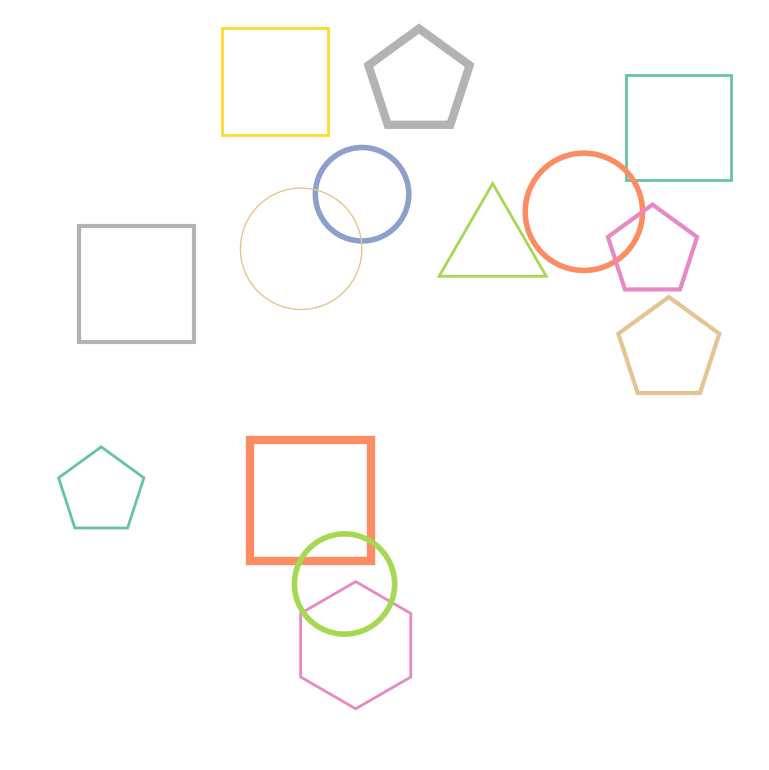[{"shape": "square", "thickness": 1, "radius": 0.34, "center": [0.881, 0.835]}, {"shape": "pentagon", "thickness": 1, "radius": 0.29, "center": [0.131, 0.361]}, {"shape": "circle", "thickness": 2, "radius": 0.38, "center": [0.758, 0.725]}, {"shape": "square", "thickness": 3, "radius": 0.39, "center": [0.403, 0.35]}, {"shape": "circle", "thickness": 2, "radius": 0.3, "center": [0.47, 0.748]}, {"shape": "pentagon", "thickness": 1.5, "radius": 0.3, "center": [0.847, 0.673]}, {"shape": "hexagon", "thickness": 1, "radius": 0.41, "center": [0.462, 0.162]}, {"shape": "triangle", "thickness": 1, "radius": 0.4, "center": [0.64, 0.681]}, {"shape": "circle", "thickness": 2, "radius": 0.33, "center": [0.447, 0.242]}, {"shape": "square", "thickness": 1, "radius": 0.35, "center": [0.357, 0.894]}, {"shape": "pentagon", "thickness": 1.5, "radius": 0.34, "center": [0.869, 0.545]}, {"shape": "circle", "thickness": 0.5, "radius": 0.39, "center": [0.391, 0.677]}, {"shape": "pentagon", "thickness": 3, "radius": 0.35, "center": [0.544, 0.894]}, {"shape": "square", "thickness": 1.5, "radius": 0.37, "center": [0.178, 0.631]}]